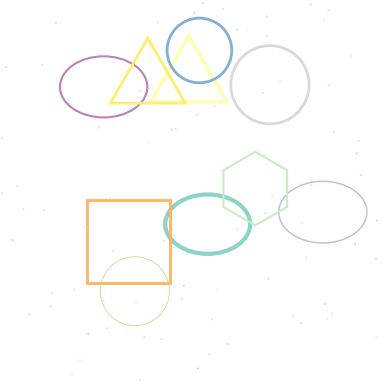[{"shape": "oval", "thickness": 3, "radius": 0.55, "center": [0.539, 0.418]}, {"shape": "triangle", "thickness": 2.5, "radius": 0.57, "center": [0.49, 0.793]}, {"shape": "oval", "thickness": 1, "radius": 0.57, "center": [0.839, 0.449]}, {"shape": "circle", "thickness": 2, "radius": 0.42, "center": [0.518, 0.869]}, {"shape": "square", "thickness": 2, "radius": 0.54, "center": [0.334, 0.374]}, {"shape": "circle", "thickness": 0.5, "radius": 0.45, "center": [0.35, 0.243]}, {"shape": "circle", "thickness": 2, "radius": 0.51, "center": [0.701, 0.78]}, {"shape": "oval", "thickness": 1.5, "radius": 0.57, "center": [0.269, 0.774]}, {"shape": "hexagon", "thickness": 1.5, "radius": 0.48, "center": [0.663, 0.51]}, {"shape": "triangle", "thickness": 2, "radius": 0.56, "center": [0.384, 0.788]}]